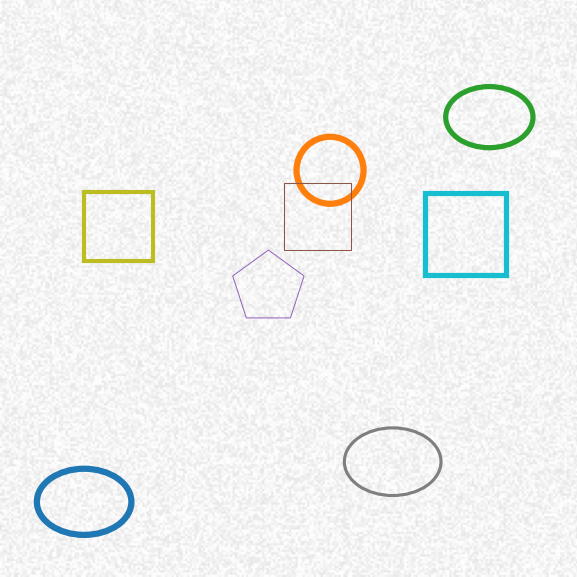[{"shape": "oval", "thickness": 3, "radius": 0.41, "center": [0.146, 0.13]}, {"shape": "circle", "thickness": 3, "radius": 0.29, "center": [0.571, 0.704]}, {"shape": "oval", "thickness": 2.5, "radius": 0.38, "center": [0.847, 0.796]}, {"shape": "pentagon", "thickness": 0.5, "radius": 0.32, "center": [0.465, 0.501]}, {"shape": "square", "thickness": 0.5, "radius": 0.29, "center": [0.55, 0.624]}, {"shape": "oval", "thickness": 1.5, "radius": 0.42, "center": [0.68, 0.2]}, {"shape": "square", "thickness": 2, "radius": 0.3, "center": [0.205, 0.606]}, {"shape": "square", "thickness": 2.5, "radius": 0.35, "center": [0.806, 0.594]}]